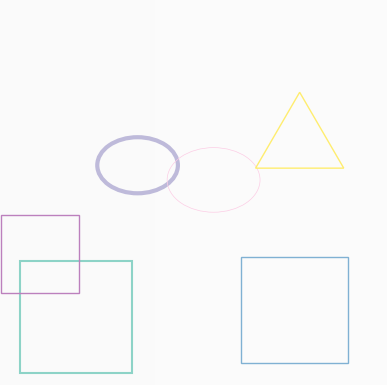[{"shape": "square", "thickness": 1.5, "radius": 0.72, "center": [0.197, 0.176]}, {"shape": "oval", "thickness": 3, "radius": 0.52, "center": [0.355, 0.571]}, {"shape": "square", "thickness": 1, "radius": 0.69, "center": [0.76, 0.194]}, {"shape": "oval", "thickness": 0.5, "radius": 0.6, "center": [0.551, 0.533]}, {"shape": "square", "thickness": 1, "radius": 0.5, "center": [0.103, 0.341]}, {"shape": "triangle", "thickness": 1, "radius": 0.66, "center": [0.773, 0.629]}]